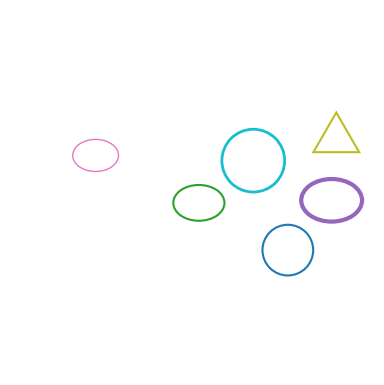[{"shape": "circle", "thickness": 1.5, "radius": 0.33, "center": [0.748, 0.35]}, {"shape": "oval", "thickness": 1.5, "radius": 0.33, "center": [0.517, 0.473]}, {"shape": "oval", "thickness": 3, "radius": 0.39, "center": [0.861, 0.48]}, {"shape": "oval", "thickness": 1, "radius": 0.3, "center": [0.248, 0.596]}, {"shape": "triangle", "thickness": 1.5, "radius": 0.34, "center": [0.873, 0.639]}, {"shape": "circle", "thickness": 2, "radius": 0.41, "center": [0.658, 0.583]}]